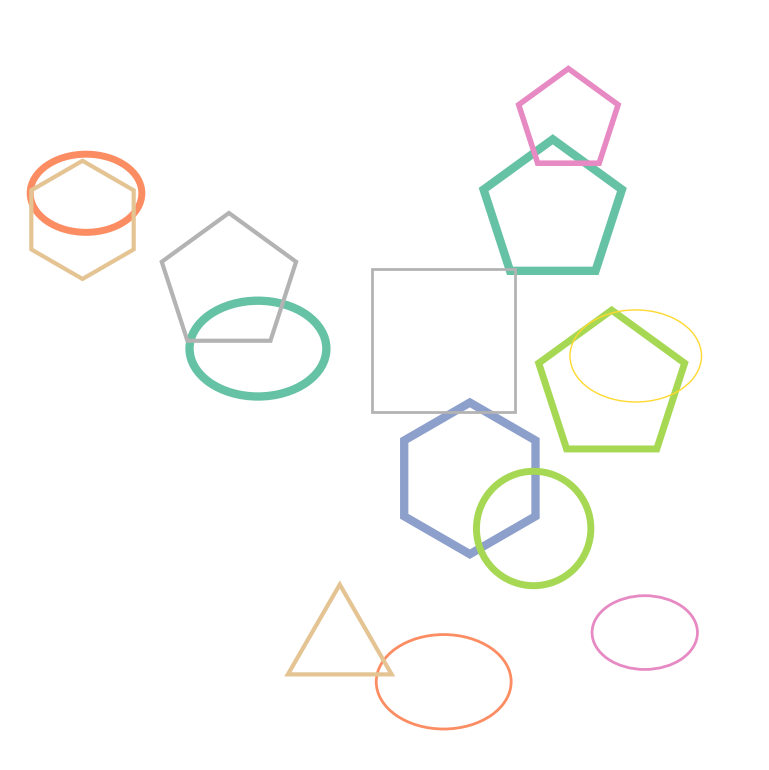[{"shape": "oval", "thickness": 3, "radius": 0.44, "center": [0.335, 0.547]}, {"shape": "pentagon", "thickness": 3, "radius": 0.47, "center": [0.718, 0.725]}, {"shape": "oval", "thickness": 1, "radius": 0.44, "center": [0.576, 0.115]}, {"shape": "oval", "thickness": 2.5, "radius": 0.36, "center": [0.112, 0.749]}, {"shape": "hexagon", "thickness": 3, "radius": 0.49, "center": [0.61, 0.379]}, {"shape": "oval", "thickness": 1, "radius": 0.34, "center": [0.837, 0.178]}, {"shape": "pentagon", "thickness": 2, "radius": 0.34, "center": [0.738, 0.843]}, {"shape": "circle", "thickness": 2.5, "radius": 0.37, "center": [0.693, 0.314]}, {"shape": "pentagon", "thickness": 2.5, "radius": 0.5, "center": [0.794, 0.498]}, {"shape": "oval", "thickness": 0.5, "radius": 0.43, "center": [0.826, 0.538]}, {"shape": "hexagon", "thickness": 1.5, "radius": 0.38, "center": [0.107, 0.714]}, {"shape": "triangle", "thickness": 1.5, "radius": 0.39, "center": [0.441, 0.163]}, {"shape": "square", "thickness": 1, "radius": 0.47, "center": [0.576, 0.558]}, {"shape": "pentagon", "thickness": 1.5, "radius": 0.46, "center": [0.297, 0.632]}]